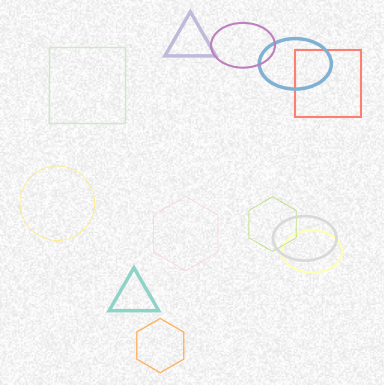[{"shape": "triangle", "thickness": 2.5, "radius": 0.37, "center": [0.348, 0.23]}, {"shape": "oval", "thickness": 1.5, "radius": 0.39, "center": [0.81, 0.347]}, {"shape": "triangle", "thickness": 2.5, "radius": 0.38, "center": [0.494, 0.893]}, {"shape": "square", "thickness": 1.5, "radius": 0.43, "center": [0.852, 0.783]}, {"shape": "oval", "thickness": 2.5, "radius": 0.47, "center": [0.767, 0.834]}, {"shape": "hexagon", "thickness": 1, "radius": 0.35, "center": [0.416, 0.102]}, {"shape": "hexagon", "thickness": 0.5, "radius": 0.35, "center": [0.708, 0.418]}, {"shape": "hexagon", "thickness": 0.5, "radius": 0.48, "center": [0.483, 0.393]}, {"shape": "oval", "thickness": 2, "radius": 0.41, "center": [0.792, 0.381]}, {"shape": "oval", "thickness": 1.5, "radius": 0.42, "center": [0.631, 0.882]}, {"shape": "square", "thickness": 1, "radius": 0.49, "center": [0.225, 0.779]}, {"shape": "circle", "thickness": 0.5, "radius": 0.48, "center": [0.149, 0.472]}]